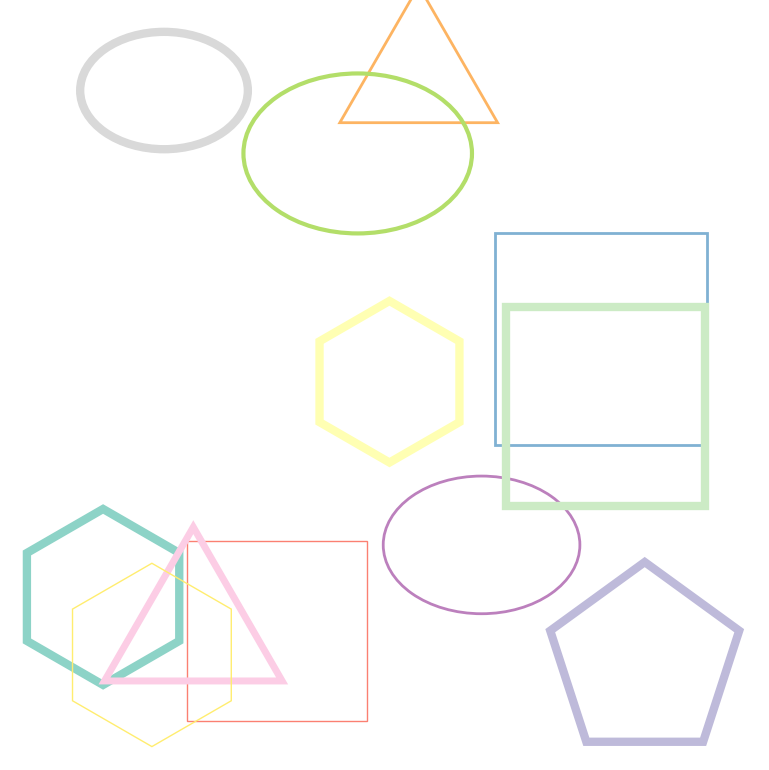[{"shape": "hexagon", "thickness": 3, "radius": 0.57, "center": [0.134, 0.225]}, {"shape": "hexagon", "thickness": 3, "radius": 0.52, "center": [0.506, 0.504]}, {"shape": "pentagon", "thickness": 3, "radius": 0.65, "center": [0.837, 0.141]}, {"shape": "square", "thickness": 0.5, "radius": 0.59, "center": [0.359, 0.181]}, {"shape": "square", "thickness": 1, "radius": 0.69, "center": [0.781, 0.56]}, {"shape": "triangle", "thickness": 1, "radius": 0.59, "center": [0.544, 0.9]}, {"shape": "oval", "thickness": 1.5, "radius": 0.74, "center": [0.465, 0.801]}, {"shape": "triangle", "thickness": 2.5, "radius": 0.67, "center": [0.251, 0.182]}, {"shape": "oval", "thickness": 3, "radius": 0.54, "center": [0.213, 0.882]}, {"shape": "oval", "thickness": 1, "radius": 0.64, "center": [0.625, 0.292]}, {"shape": "square", "thickness": 3, "radius": 0.65, "center": [0.787, 0.472]}, {"shape": "hexagon", "thickness": 0.5, "radius": 0.6, "center": [0.197, 0.149]}]